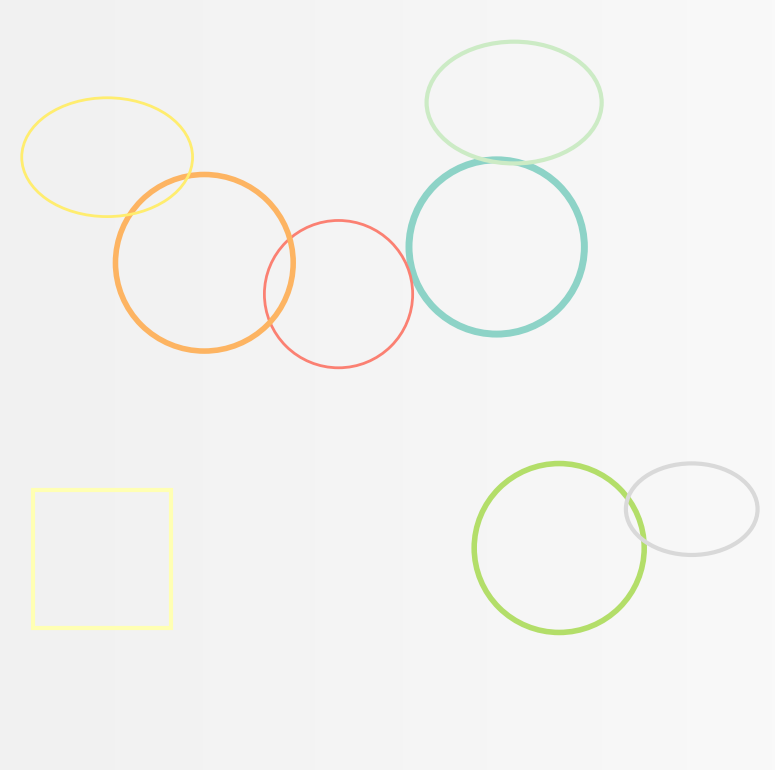[{"shape": "circle", "thickness": 2.5, "radius": 0.57, "center": [0.641, 0.679]}, {"shape": "square", "thickness": 1.5, "radius": 0.45, "center": [0.131, 0.274]}, {"shape": "circle", "thickness": 1, "radius": 0.48, "center": [0.437, 0.618]}, {"shape": "circle", "thickness": 2, "radius": 0.57, "center": [0.264, 0.659]}, {"shape": "circle", "thickness": 2, "radius": 0.55, "center": [0.722, 0.288]}, {"shape": "oval", "thickness": 1.5, "radius": 0.42, "center": [0.893, 0.339]}, {"shape": "oval", "thickness": 1.5, "radius": 0.56, "center": [0.663, 0.867]}, {"shape": "oval", "thickness": 1, "radius": 0.55, "center": [0.138, 0.796]}]